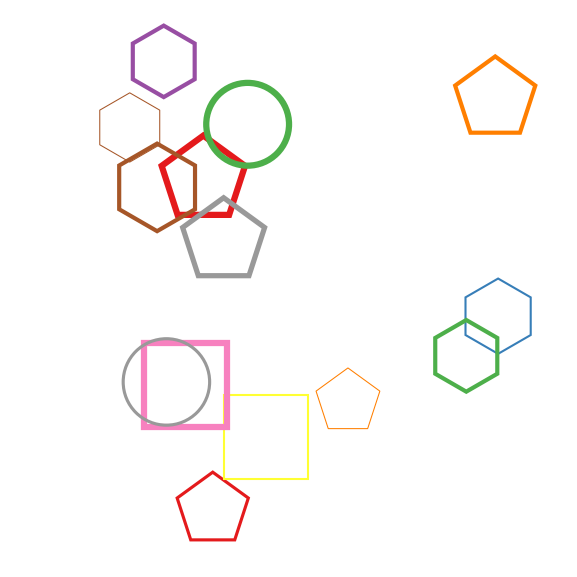[{"shape": "pentagon", "thickness": 3, "radius": 0.38, "center": [0.352, 0.688]}, {"shape": "pentagon", "thickness": 1.5, "radius": 0.32, "center": [0.368, 0.117]}, {"shape": "hexagon", "thickness": 1, "radius": 0.33, "center": [0.863, 0.452]}, {"shape": "circle", "thickness": 3, "radius": 0.36, "center": [0.429, 0.784]}, {"shape": "hexagon", "thickness": 2, "radius": 0.31, "center": [0.807, 0.383]}, {"shape": "hexagon", "thickness": 2, "radius": 0.31, "center": [0.284, 0.893]}, {"shape": "pentagon", "thickness": 0.5, "radius": 0.29, "center": [0.603, 0.304]}, {"shape": "pentagon", "thickness": 2, "radius": 0.36, "center": [0.858, 0.828]}, {"shape": "square", "thickness": 1, "radius": 0.36, "center": [0.46, 0.242]}, {"shape": "hexagon", "thickness": 2, "radius": 0.38, "center": [0.272, 0.675]}, {"shape": "hexagon", "thickness": 0.5, "radius": 0.3, "center": [0.225, 0.778]}, {"shape": "square", "thickness": 3, "radius": 0.36, "center": [0.321, 0.332]}, {"shape": "pentagon", "thickness": 2.5, "radius": 0.37, "center": [0.387, 0.582]}, {"shape": "circle", "thickness": 1.5, "radius": 0.37, "center": [0.288, 0.338]}]